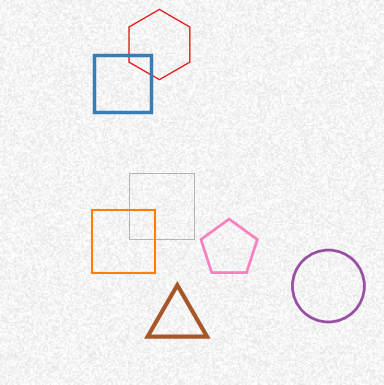[{"shape": "hexagon", "thickness": 1, "radius": 0.46, "center": [0.414, 0.884]}, {"shape": "square", "thickness": 2.5, "radius": 0.37, "center": [0.319, 0.782]}, {"shape": "circle", "thickness": 2, "radius": 0.47, "center": [0.853, 0.257]}, {"shape": "square", "thickness": 1.5, "radius": 0.41, "center": [0.32, 0.372]}, {"shape": "triangle", "thickness": 3, "radius": 0.45, "center": [0.461, 0.17]}, {"shape": "pentagon", "thickness": 2, "radius": 0.38, "center": [0.595, 0.354]}, {"shape": "square", "thickness": 0.5, "radius": 0.42, "center": [0.42, 0.465]}]